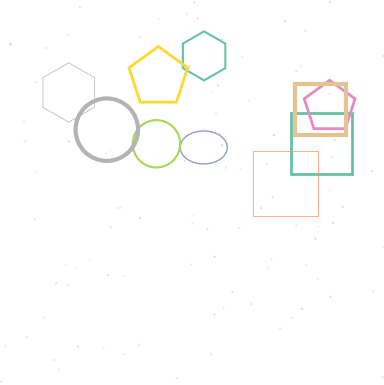[{"shape": "square", "thickness": 2, "radius": 0.4, "center": [0.836, 0.627]}, {"shape": "hexagon", "thickness": 1.5, "radius": 0.32, "center": [0.53, 0.855]}, {"shape": "square", "thickness": 0.5, "radius": 0.42, "center": [0.741, 0.524]}, {"shape": "oval", "thickness": 1, "radius": 0.31, "center": [0.529, 0.617]}, {"shape": "pentagon", "thickness": 2, "radius": 0.35, "center": [0.856, 0.722]}, {"shape": "circle", "thickness": 1.5, "radius": 0.31, "center": [0.406, 0.627]}, {"shape": "pentagon", "thickness": 2, "radius": 0.4, "center": [0.411, 0.799]}, {"shape": "square", "thickness": 3, "radius": 0.33, "center": [0.833, 0.715]}, {"shape": "circle", "thickness": 3, "radius": 0.41, "center": [0.277, 0.663]}, {"shape": "hexagon", "thickness": 0.5, "radius": 0.39, "center": [0.178, 0.76]}]